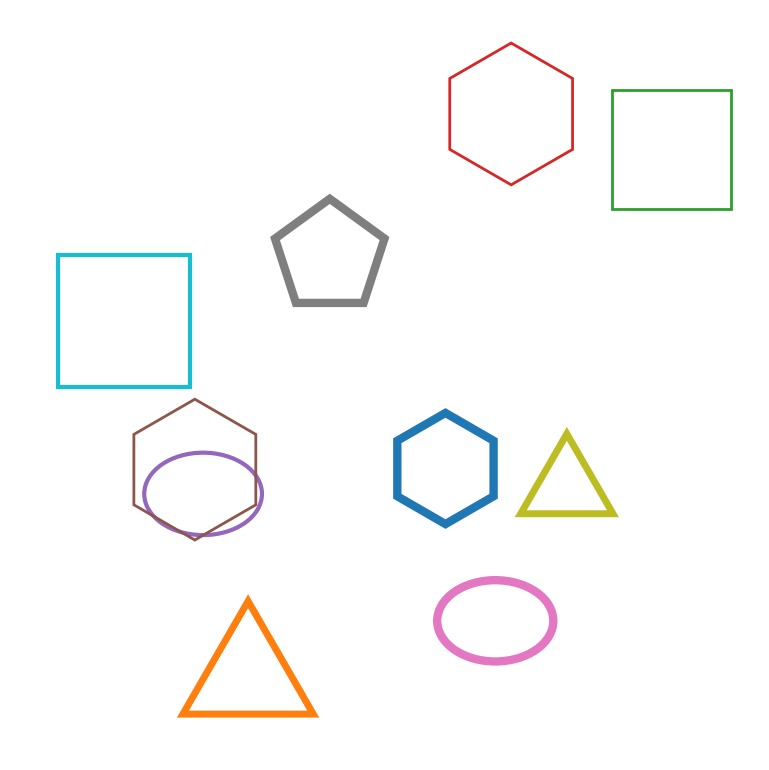[{"shape": "hexagon", "thickness": 3, "radius": 0.36, "center": [0.579, 0.392]}, {"shape": "triangle", "thickness": 2.5, "radius": 0.49, "center": [0.322, 0.121]}, {"shape": "square", "thickness": 1, "radius": 0.39, "center": [0.872, 0.806]}, {"shape": "hexagon", "thickness": 1, "radius": 0.46, "center": [0.664, 0.852]}, {"shape": "oval", "thickness": 1.5, "radius": 0.38, "center": [0.264, 0.359]}, {"shape": "hexagon", "thickness": 1, "radius": 0.46, "center": [0.253, 0.39]}, {"shape": "oval", "thickness": 3, "radius": 0.38, "center": [0.643, 0.194]}, {"shape": "pentagon", "thickness": 3, "radius": 0.37, "center": [0.428, 0.667]}, {"shape": "triangle", "thickness": 2.5, "radius": 0.35, "center": [0.736, 0.367]}, {"shape": "square", "thickness": 1.5, "radius": 0.43, "center": [0.161, 0.583]}]